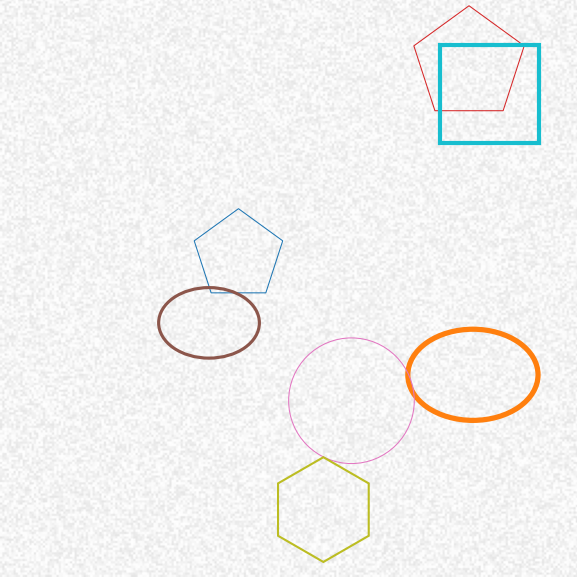[{"shape": "pentagon", "thickness": 0.5, "radius": 0.4, "center": [0.413, 0.557]}, {"shape": "oval", "thickness": 2.5, "radius": 0.56, "center": [0.819, 0.35]}, {"shape": "pentagon", "thickness": 0.5, "radius": 0.5, "center": [0.812, 0.889]}, {"shape": "oval", "thickness": 1.5, "radius": 0.44, "center": [0.362, 0.44]}, {"shape": "circle", "thickness": 0.5, "radius": 0.54, "center": [0.609, 0.305]}, {"shape": "hexagon", "thickness": 1, "radius": 0.45, "center": [0.56, 0.117]}, {"shape": "square", "thickness": 2, "radius": 0.43, "center": [0.848, 0.837]}]